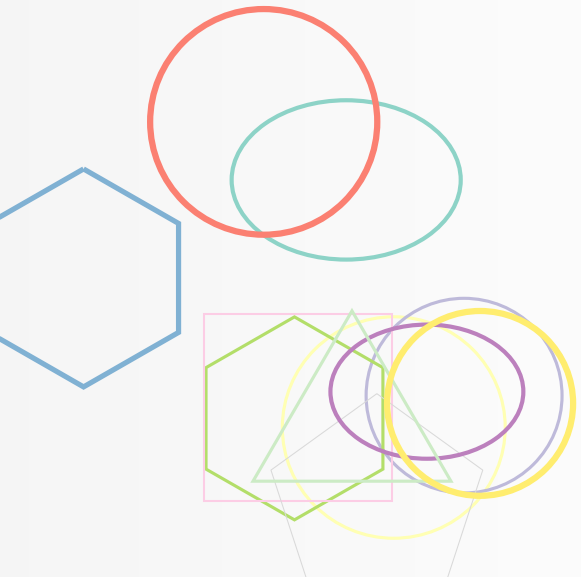[{"shape": "oval", "thickness": 2, "radius": 0.99, "center": [0.596, 0.688]}, {"shape": "circle", "thickness": 1.5, "radius": 0.96, "center": [0.677, 0.259]}, {"shape": "circle", "thickness": 1.5, "radius": 0.84, "center": [0.798, 0.314]}, {"shape": "circle", "thickness": 3, "radius": 0.98, "center": [0.454, 0.788]}, {"shape": "hexagon", "thickness": 2.5, "radius": 0.94, "center": [0.144, 0.518]}, {"shape": "hexagon", "thickness": 1.5, "radius": 0.88, "center": [0.507, 0.275]}, {"shape": "square", "thickness": 1, "radius": 0.81, "center": [0.512, 0.293]}, {"shape": "pentagon", "thickness": 0.5, "radius": 0.96, "center": [0.648, 0.126]}, {"shape": "oval", "thickness": 2, "radius": 0.83, "center": [0.734, 0.321]}, {"shape": "triangle", "thickness": 1.5, "radius": 0.98, "center": [0.606, 0.264]}, {"shape": "circle", "thickness": 3, "radius": 0.8, "center": [0.826, 0.301]}]